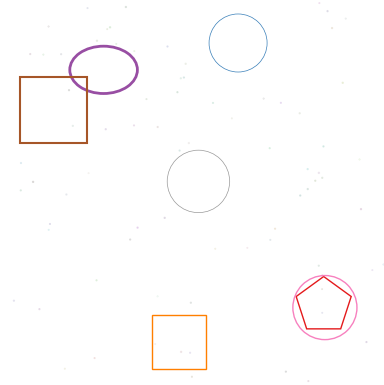[{"shape": "pentagon", "thickness": 1, "radius": 0.38, "center": [0.841, 0.207]}, {"shape": "circle", "thickness": 0.5, "radius": 0.38, "center": [0.618, 0.888]}, {"shape": "oval", "thickness": 2, "radius": 0.44, "center": [0.269, 0.819]}, {"shape": "square", "thickness": 1, "radius": 0.35, "center": [0.465, 0.112]}, {"shape": "square", "thickness": 1.5, "radius": 0.43, "center": [0.139, 0.714]}, {"shape": "circle", "thickness": 1, "radius": 0.42, "center": [0.844, 0.201]}, {"shape": "circle", "thickness": 0.5, "radius": 0.41, "center": [0.515, 0.529]}]